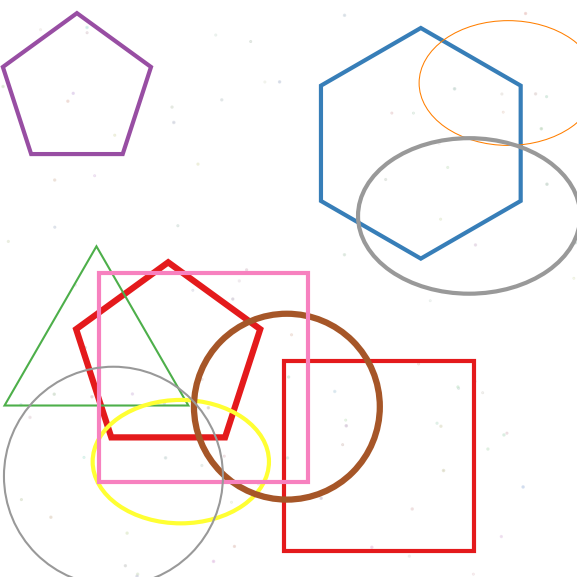[{"shape": "pentagon", "thickness": 3, "radius": 0.84, "center": [0.291, 0.377]}, {"shape": "square", "thickness": 2, "radius": 0.82, "center": [0.657, 0.21]}, {"shape": "hexagon", "thickness": 2, "radius": 1.0, "center": [0.729, 0.751]}, {"shape": "triangle", "thickness": 1, "radius": 0.92, "center": [0.167, 0.389]}, {"shape": "pentagon", "thickness": 2, "radius": 0.67, "center": [0.133, 0.841]}, {"shape": "oval", "thickness": 0.5, "radius": 0.77, "center": [0.88, 0.855]}, {"shape": "oval", "thickness": 2, "radius": 0.76, "center": [0.313, 0.2]}, {"shape": "circle", "thickness": 3, "radius": 0.8, "center": [0.497, 0.295]}, {"shape": "square", "thickness": 2, "radius": 0.9, "center": [0.352, 0.346]}, {"shape": "circle", "thickness": 1, "radius": 0.95, "center": [0.196, 0.174]}, {"shape": "oval", "thickness": 2, "radius": 0.96, "center": [0.812, 0.625]}]